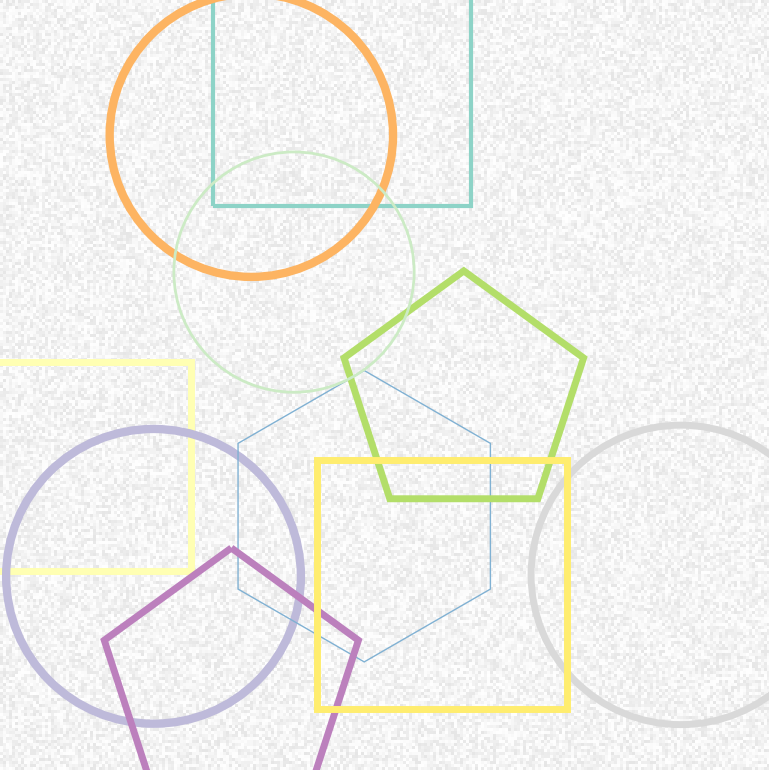[{"shape": "square", "thickness": 1.5, "radius": 0.84, "center": [0.444, 0.899]}, {"shape": "square", "thickness": 2.5, "radius": 0.68, "center": [0.113, 0.394]}, {"shape": "circle", "thickness": 3, "radius": 0.96, "center": [0.199, 0.252]}, {"shape": "hexagon", "thickness": 0.5, "radius": 0.95, "center": [0.473, 0.33]}, {"shape": "circle", "thickness": 3, "radius": 0.92, "center": [0.326, 0.824]}, {"shape": "pentagon", "thickness": 2.5, "radius": 0.82, "center": [0.602, 0.485]}, {"shape": "circle", "thickness": 2.5, "radius": 0.97, "center": [0.884, 0.253]}, {"shape": "pentagon", "thickness": 2.5, "radius": 0.87, "center": [0.3, 0.115]}, {"shape": "circle", "thickness": 1, "radius": 0.78, "center": [0.382, 0.647]}, {"shape": "square", "thickness": 2.5, "radius": 0.81, "center": [0.574, 0.241]}]